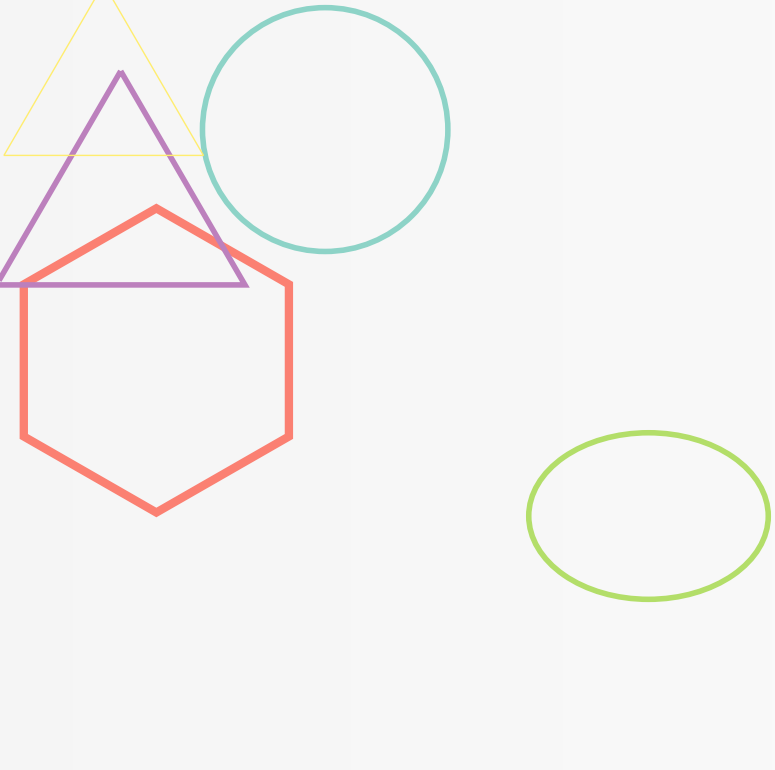[{"shape": "circle", "thickness": 2, "radius": 0.79, "center": [0.42, 0.832]}, {"shape": "hexagon", "thickness": 3, "radius": 0.99, "center": [0.202, 0.532]}, {"shape": "oval", "thickness": 2, "radius": 0.77, "center": [0.837, 0.33]}, {"shape": "triangle", "thickness": 2, "radius": 0.93, "center": [0.156, 0.723]}, {"shape": "triangle", "thickness": 0.5, "radius": 0.74, "center": [0.134, 0.872]}]